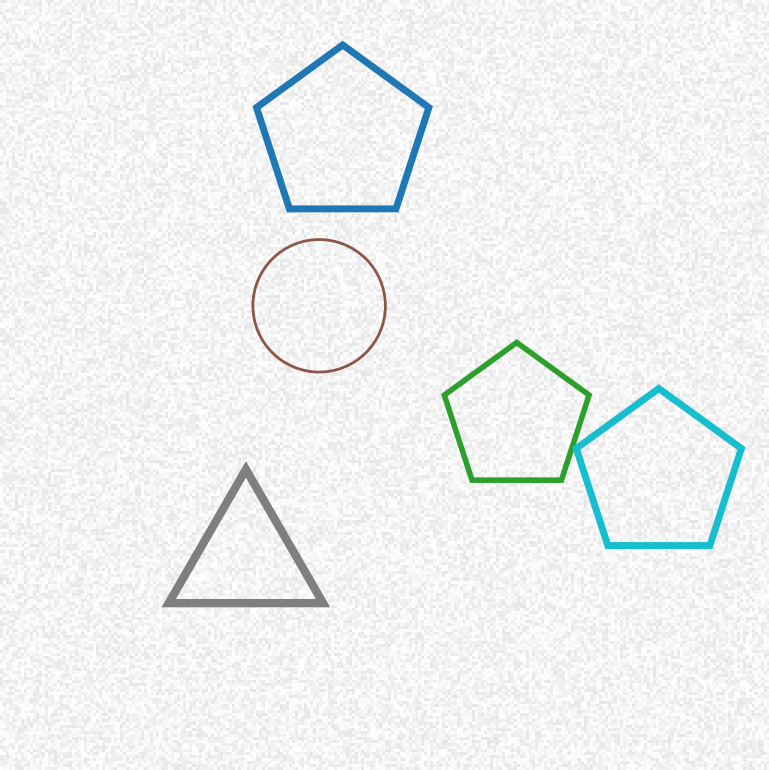[{"shape": "pentagon", "thickness": 2.5, "radius": 0.59, "center": [0.445, 0.824]}, {"shape": "pentagon", "thickness": 2, "radius": 0.49, "center": [0.671, 0.456]}, {"shape": "circle", "thickness": 1, "radius": 0.43, "center": [0.414, 0.603]}, {"shape": "triangle", "thickness": 3, "radius": 0.58, "center": [0.319, 0.275]}, {"shape": "pentagon", "thickness": 2.5, "radius": 0.56, "center": [0.856, 0.383]}]